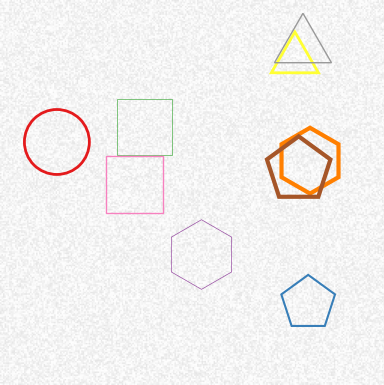[{"shape": "circle", "thickness": 2, "radius": 0.42, "center": [0.148, 0.631]}, {"shape": "pentagon", "thickness": 1.5, "radius": 0.37, "center": [0.8, 0.213]}, {"shape": "square", "thickness": 0.5, "radius": 0.36, "center": [0.375, 0.671]}, {"shape": "hexagon", "thickness": 0.5, "radius": 0.45, "center": [0.523, 0.339]}, {"shape": "hexagon", "thickness": 3, "radius": 0.43, "center": [0.805, 0.583]}, {"shape": "triangle", "thickness": 2, "radius": 0.35, "center": [0.766, 0.846]}, {"shape": "pentagon", "thickness": 3, "radius": 0.43, "center": [0.776, 0.559]}, {"shape": "square", "thickness": 1, "radius": 0.37, "center": [0.349, 0.52]}, {"shape": "triangle", "thickness": 1, "radius": 0.43, "center": [0.787, 0.88]}]